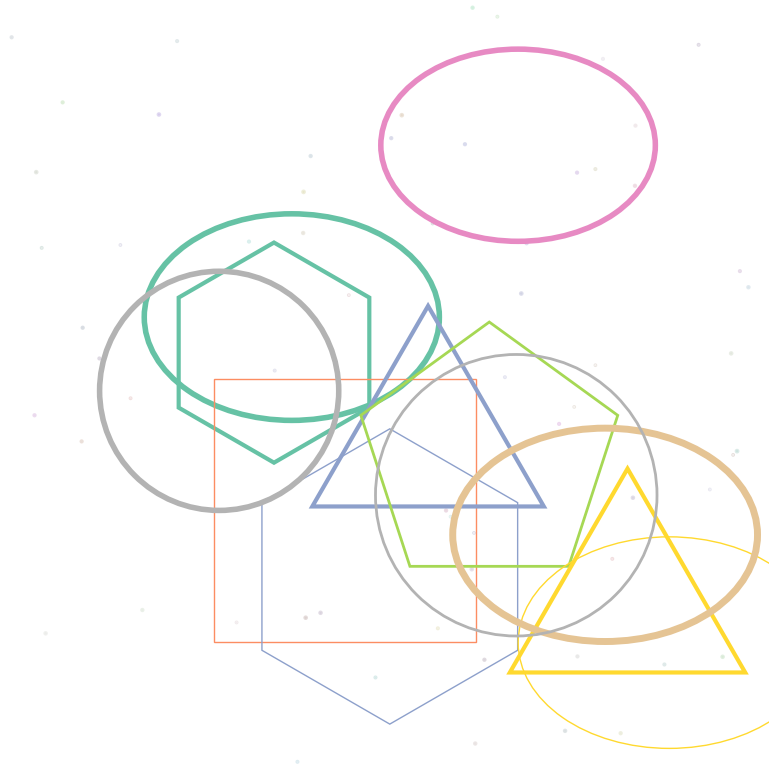[{"shape": "hexagon", "thickness": 1.5, "radius": 0.71, "center": [0.356, 0.542]}, {"shape": "oval", "thickness": 2, "radius": 0.96, "center": [0.379, 0.588]}, {"shape": "square", "thickness": 0.5, "radius": 0.85, "center": [0.448, 0.337]}, {"shape": "hexagon", "thickness": 0.5, "radius": 0.96, "center": [0.506, 0.251]}, {"shape": "triangle", "thickness": 1.5, "radius": 0.87, "center": [0.556, 0.429]}, {"shape": "oval", "thickness": 2, "radius": 0.89, "center": [0.673, 0.811]}, {"shape": "pentagon", "thickness": 1, "radius": 0.88, "center": [0.635, 0.406]}, {"shape": "oval", "thickness": 0.5, "radius": 0.98, "center": [0.869, 0.165]}, {"shape": "triangle", "thickness": 1.5, "radius": 0.88, "center": [0.815, 0.215]}, {"shape": "oval", "thickness": 2.5, "radius": 0.99, "center": [0.786, 0.305]}, {"shape": "circle", "thickness": 1, "radius": 0.91, "center": [0.67, 0.357]}, {"shape": "circle", "thickness": 2, "radius": 0.78, "center": [0.285, 0.492]}]